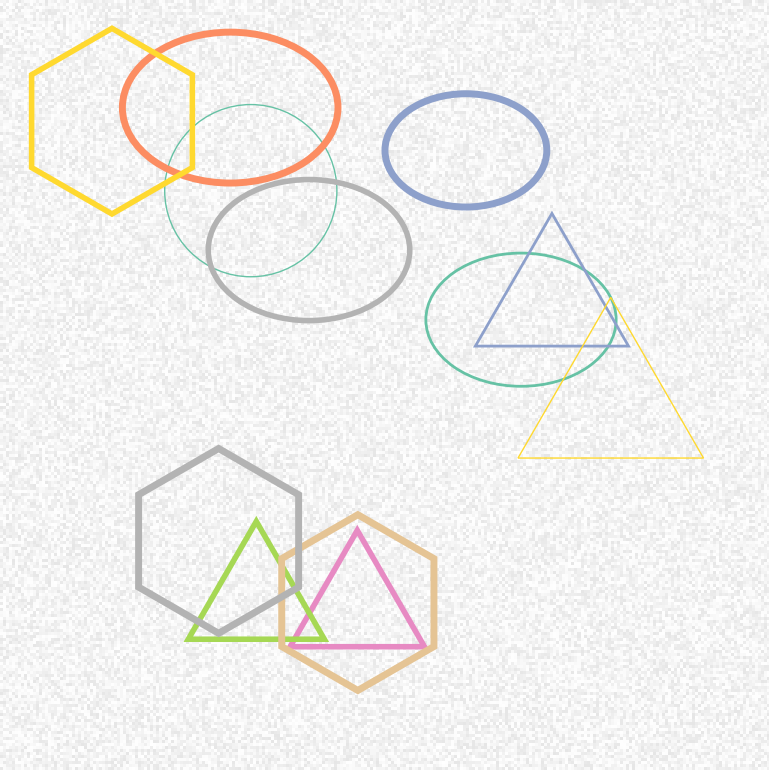[{"shape": "oval", "thickness": 1, "radius": 0.62, "center": [0.677, 0.585]}, {"shape": "circle", "thickness": 0.5, "radius": 0.56, "center": [0.326, 0.752]}, {"shape": "oval", "thickness": 2.5, "radius": 0.7, "center": [0.299, 0.86]}, {"shape": "oval", "thickness": 2.5, "radius": 0.53, "center": [0.605, 0.805]}, {"shape": "triangle", "thickness": 1, "radius": 0.57, "center": [0.717, 0.608]}, {"shape": "triangle", "thickness": 2, "radius": 0.5, "center": [0.464, 0.211]}, {"shape": "triangle", "thickness": 2, "radius": 0.51, "center": [0.333, 0.221]}, {"shape": "triangle", "thickness": 0.5, "radius": 0.7, "center": [0.793, 0.475]}, {"shape": "hexagon", "thickness": 2, "radius": 0.6, "center": [0.145, 0.843]}, {"shape": "hexagon", "thickness": 2.5, "radius": 0.57, "center": [0.465, 0.217]}, {"shape": "oval", "thickness": 2, "radius": 0.65, "center": [0.401, 0.675]}, {"shape": "hexagon", "thickness": 2.5, "radius": 0.6, "center": [0.284, 0.298]}]